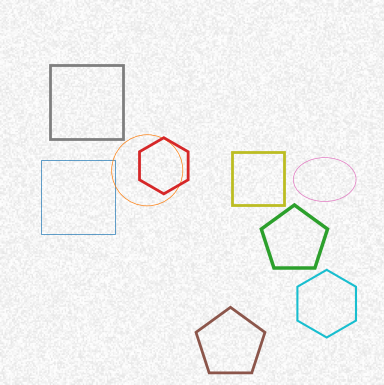[{"shape": "square", "thickness": 0.5, "radius": 0.48, "center": [0.202, 0.488]}, {"shape": "circle", "thickness": 0.5, "radius": 0.46, "center": [0.382, 0.558]}, {"shape": "pentagon", "thickness": 2.5, "radius": 0.45, "center": [0.765, 0.377]}, {"shape": "hexagon", "thickness": 2, "radius": 0.36, "center": [0.426, 0.569]}, {"shape": "pentagon", "thickness": 2, "radius": 0.47, "center": [0.599, 0.108]}, {"shape": "oval", "thickness": 0.5, "radius": 0.41, "center": [0.843, 0.534]}, {"shape": "square", "thickness": 2, "radius": 0.48, "center": [0.225, 0.735]}, {"shape": "square", "thickness": 2, "radius": 0.34, "center": [0.671, 0.536]}, {"shape": "hexagon", "thickness": 1.5, "radius": 0.44, "center": [0.849, 0.211]}]